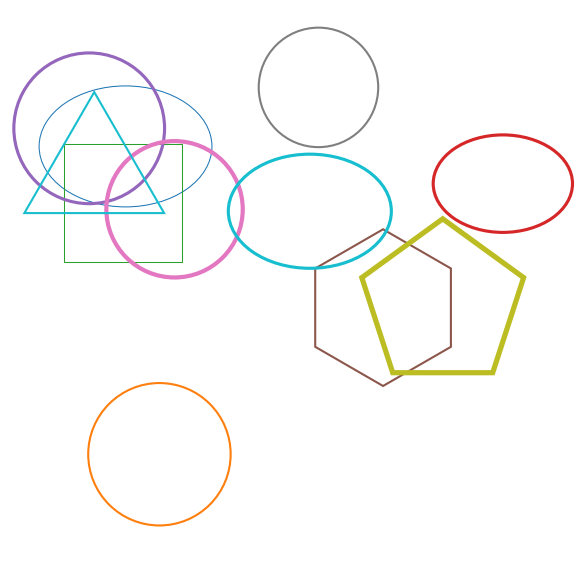[{"shape": "oval", "thickness": 0.5, "radius": 0.75, "center": [0.217, 0.746]}, {"shape": "circle", "thickness": 1, "radius": 0.62, "center": [0.276, 0.213]}, {"shape": "square", "thickness": 0.5, "radius": 0.51, "center": [0.213, 0.648]}, {"shape": "oval", "thickness": 1.5, "radius": 0.6, "center": [0.871, 0.681]}, {"shape": "circle", "thickness": 1.5, "radius": 0.65, "center": [0.154, 0.777]}, {"shape": "hexagon", "thickness": 1, "radius": 0.68, "center": [0.663, 0.466]}, {"shape": "circle", "thickness": 2, "radius": 0.59, "center": [0.302, 0.637]}, {"shape": "circle", "thickness": 1, "radius": 0.52, "center": [0.551, 0.848]}, {"shape": "pentagon", "thickness": 2.5, "radius": 0.74, "center": [0.767, 0.473]}, {"shape": "triangle", "thickness": 1, "radius": 0.7, "center": [0.163, 0.7]}, {"shape": "oval", "thickness": 1.5, "radius": 0.71, "center": [0.537, 0.633]}]